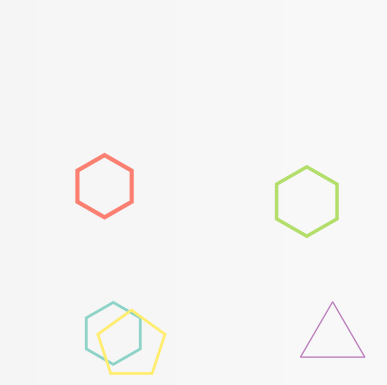[{"shape": "hexagon", "thickness": 2, "radius": 0.4, "center": [0.292, 0.134]}, {"shape": "hexagon", "thickness": 3, "radius": 0.4, "center": [0.27, 0.516]}, {"shape": "hexagon", "thickness": 2.5, "radius": 0.45, "center": [0.792, 0.477]}, {"shape": "triangle", "thickness": 1, "radius": 0.48, "center": [0.858, 0.12]}, {"shape": "pentagon", "thickness": 2, "radius": 0.45, "center": [0.339, 0.104]}]